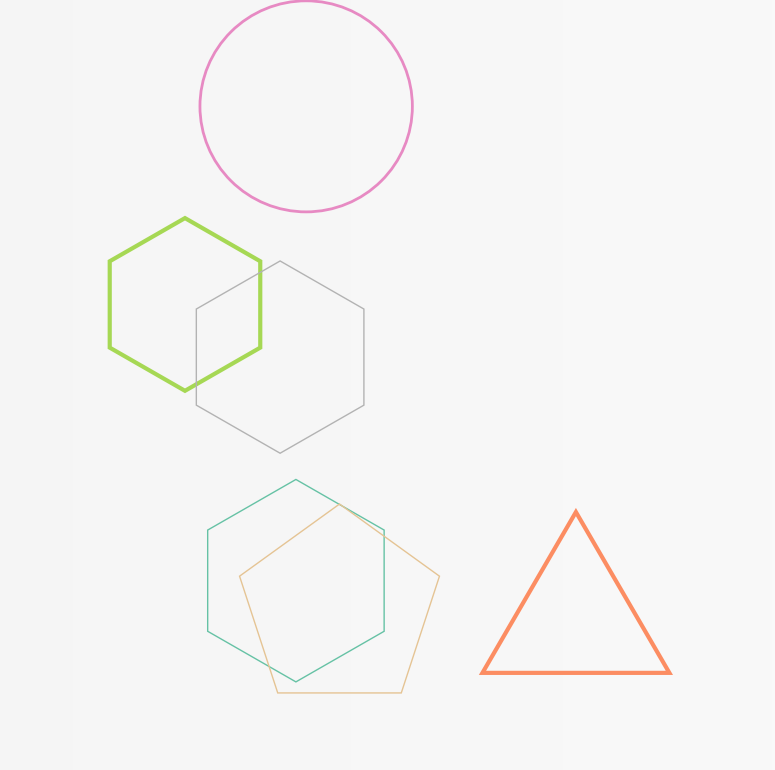[{"shape": "hexagon", "thickness": 0.5, "radius": 0.66, "center": [0.382, 0.246]}, {"shape": "triangle", "thickness": 1.5, "radius": 0.7, "center": [0.743, 0.196]}, {"shape": "circle", "thickness": 1, "radius": 0.69, "center": [0.395, 0.862]}, {"shape": "hexagon", "thickness": 1.5, "radius": 0.56, "center": [0.239, 0.605]}, {"shape": "pentagon", "thickness": 0.5, "radius": 0.68, "center": [0.438, 0.21]}, {"shape": "hexagon", "thickness": 0.5, "radius": 0.62, "center": [0.361, 0.536]}]